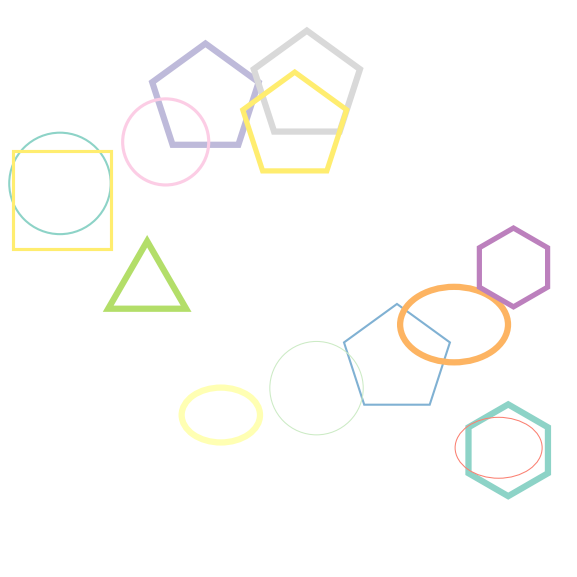[{"shape": "circle", "thickness": 1, "radius": 0.44, "center": [0.104, 0.682]}, {"shape": "hexagon", "thickness": 3, "radius": 0.4, "center": [0.88, 0.219]}, {"shape": "oval", "thickness": 3, "radius": 0.34, "center": [0.382, 0.28]}, {"shape": "pentagon", "thickness": 3, "radius": 0.48, "center": [0.356, 0.827]}, {"shape": "oval", "thickness": 0.5, "radius": 0.38, "center": [0.863, 0.224]}, {"shape": "pentagon", "thickness": 1, "radius": 0.48, "center": [0.687, 0.376]}, {"shape": "oval", "thickness": 3, "radius": 0.47, "center": [0.786, 0.437]}, {"shape": "triangle", "thickness": 3, "radius": 0.39, "center": [0.255, 0.503]}, {"shape": "circle", "thickness": 1.5, "radius": 0.37, "center": [0.287, 0.753]}, {"shape": "pentagon", "thickness": 3, "radius": 0.48, "center": [0.531, 0.849]}, {"shape": "hexagon", "thickness": 2.5, "radius": 0.34, "center": [0.889, 0.536]}, {"shape": "circle", "thickness": 0.5, "radius": 0.4, "center": [0.548, 0.327]}, {"shape": "square", "thickness": 1.5, "radius": 0.42, "center": [0.107, 0.653]}, {"shape": "pentagon", "thickness": 2.5, "radius": 0.47, "center": [0.51, 0.78]}]